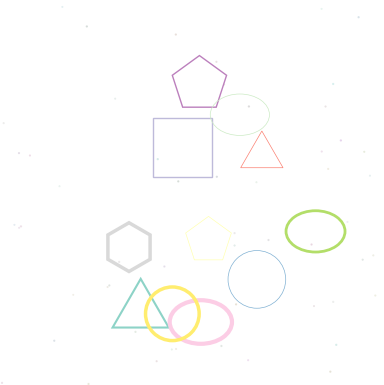[{"shape": "triangle", "thickness": 1.5, "radius": 0.42, "center": [0.365, 0.191]}, {"shape": "pentagon", "thickness": 0.5, "radius": 0.31, "center": [0.542, 0.376]}, {"shape": "square", "thickness": 1, "radius": 0.39, "center": [0.474, 0.617]}, {"shape": "triangle", "thickness": 0.5, "radius": 0.32, "center": [0.68, 0.596]}, {"shape": "circle", "thickness": 0.5, "radius": 0.37, "center": [0.667, 0.274]}, {"shape": "oval", "thickness": 2, "radius": 0.38, "center": [0.82, 0.399]}, {"shape": "oval", "thickness": 3, "radius": 0.4, "center": [0.522, 0.164]}, {"shape": "hexagon", "thickness": 2.5, "radius": 0.32, "center": [0.335, 0.358]}, {"shape": "pentagon", "thickness": 1, "radius": 0.37, "center": [0.518, 0.782]}, {"shape": "oval", "thickness": 0.5, "radius": 0.38, "center": [0.623, 0.702]}, {"shape": "circle", "thickness": 2.5, "radius": 0.35, "center": [0.448, 0.185]}]